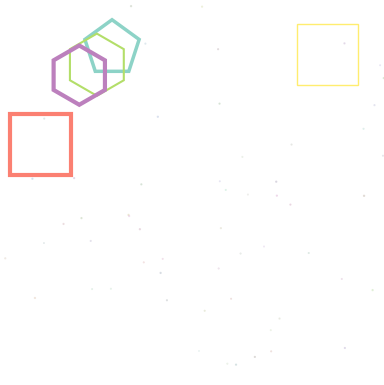[{"shape": "pentagon", "thickness": 2.5, "radius": 0.37, "center": [0.291, 0.875]}, {"shape": "square", "thickness": 3, "radius": 0.4, "center": [0.105, 0.625]}, {"shape": "hexagon", "thickness": 1.5, "radius": 0.4, "center": [0.252, 0.832]}, {"shape": "hexagon", "thickness": 3, "radius": 0.38, "center": [0.206, 0.805]}, {"shape": "square", "thickness": 1, "radius": 0.4, "center": [0.85, 0.858]}]